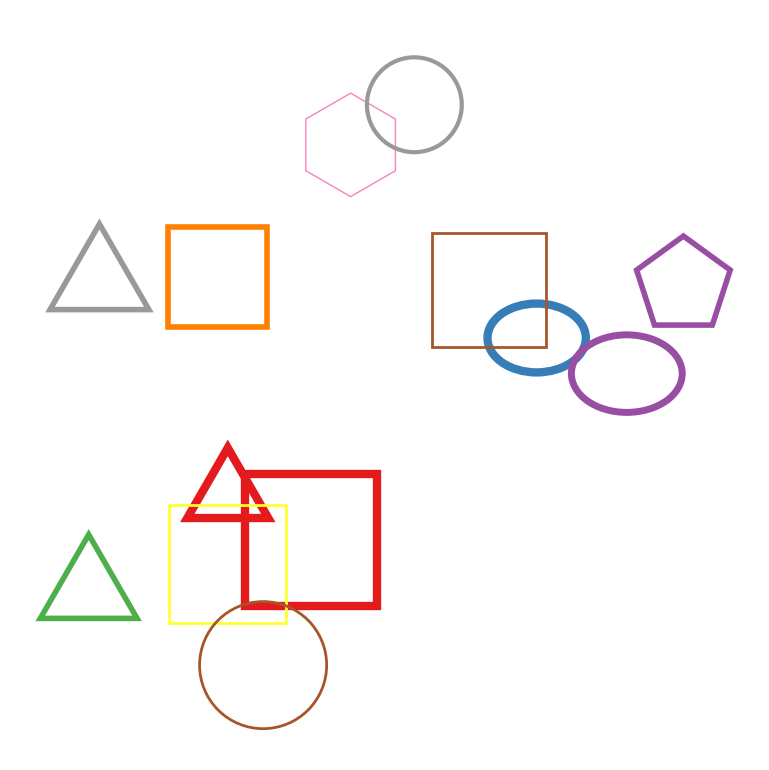[{"shape": "square", "thickness": 3, "radius": 0.43, "center": [0.404, 0.299]}, {"shape": "triangle", "thickness": 3, "radius": 0.3, "center": [0.296, 0.358]}, {"shape": "oval", "thickness": 3, "radius": 0.32, "center": [0.697, 0.561]}, {"shape": "triangle", "thickness": 2, "radius": 0.36, "center": [0.115, 0.233]}, {"shape": "oval", "thickness": 2.5, "radius": 0.36, "center": [0.814, 0.515]}, {"shape": "pentagon", "thickness": 2, "radius": 0.32, "center": [0.888, 0.63]}, {"shape": "square", "thickness": 2, "radius": 0.32, "center": [0.283, 0.64]}, {"shape": "square", "thickness": 1, "radius": 0.38, "center": [0.295, 0.268]}, {"shape": "square", "thickness": 1, "radius": 0.37, "center": [0.635, 0.623]}, {"shape": "circle", "thickness": 1, "radius": 0.41, "center": [0.342, 0.136]}, {"shape": "hexagon", "thickness": 0.5, "radius": 0.34, "center": [0.455, 0.812]}, {"shape": "triangle", "thickness": 2, "radius": 0.37, "center": [0.129, 0.635]}, {"shape": "circle", "thickness": 1.5, "radius": 0.31, "center": [0.538, 0.864]}]